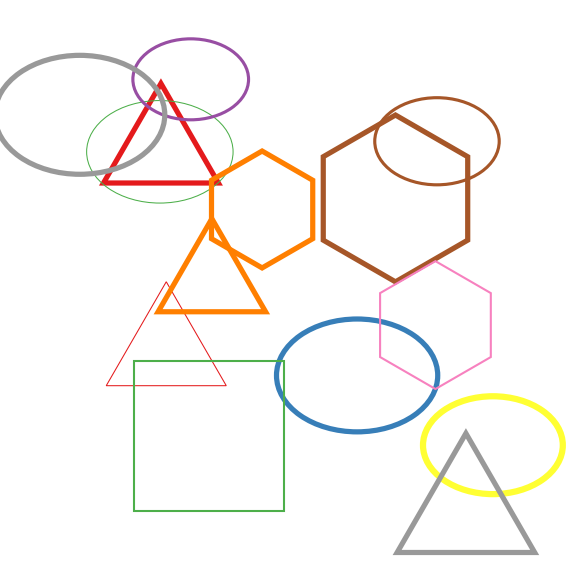[{"shape": "triangle", "thickness": 0.5, "radius": 0.6, "center": [0.288, 0.391]}, {"shape": "triangle", "thickness": 2.5, "radius": 0.57, "center": [0.279, 0.74]}, {"shape": "oval", "thickness": 2.5, "radius": 0.7, "center": [0.618, 0.349]}, {"shape": "oval", "thickness": 0.5, "radius": 0.63, "center": [0.277, 0.736]}, {"shape": "square", "thickness": 1, "radius": 0.65, "center": [0.362, 0.244]}, {"shape": "oval", "thickness": 1.5, "radius": 0.5, "center": [0.33, 0.862]}, {"shape": "triangle", "thickness": 2.5, "radius": 0.54, "center": [0.367, 0.513]}, {"shape": "hexagon", "thickness": 2.5, "radius": 0.51, "center": [0.454, 0.636]}, {"shape": "oval", "thickness": 3, "radius": 0.61, "center": [0.854, 0.228]}, {"shape": "hexagon", "thickness": 2.5, "radius": 0.72, "center": [0.685, 0.656]}, {"shape": "oval", "thickness": 1.5, "radius": 0.54, "center": [0.757, 0.755]}, {"shape": "hexagon", "thickness": 1, "radius": 0.55, "center": [0.754, 0.436]}, {"shape": "triangle", "thickness": 2.5, "radius": 0.69, "center": [0.807, 0.111]}, {"shape": "oval", "thickness": 2.5, "radius": 0.74, "center": [0.138, 0.8]}]